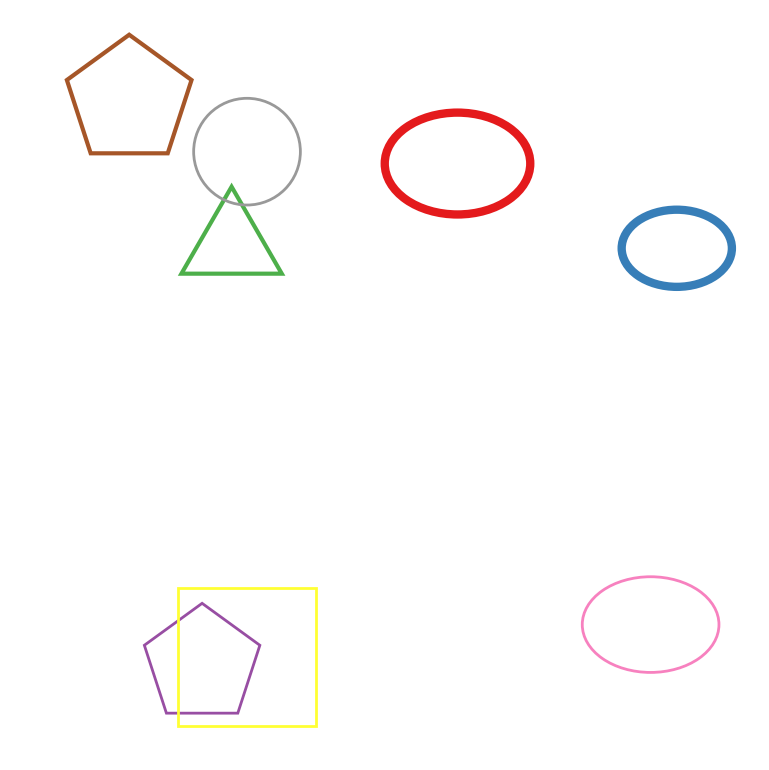[{"shape": "oval", "thickness": 3, "radius": 0.47, "center": [0.594, 0.788]}, {"shape": "oval", "thickness": 3, "radius": 0.36, "center": [0.879, 0.678]}, {"shape": "triangle", "thickness": 1.5, "radius": 0.38, "center": [0.301, 0.682]}, {"shape": "pentagon", "thickness": 1, "radius": 0.39, "center": [0.262, 0.138]}, {"shape": "square", "thickness": 1, "radius": 0.45, "center": [0.32, 0.147]}, {"shape": "pentagon", "thickness": 1.5, "radius": 0.43, "center": [0.168, 0.87]}, {"shape": "oval", "thickness": 1, "radius": 0.44, "center": [0.845, 0.189]}, {"shape": "circle", "thickness": 1, "radius": 0.35, "center": [0.321, 0.803]}]